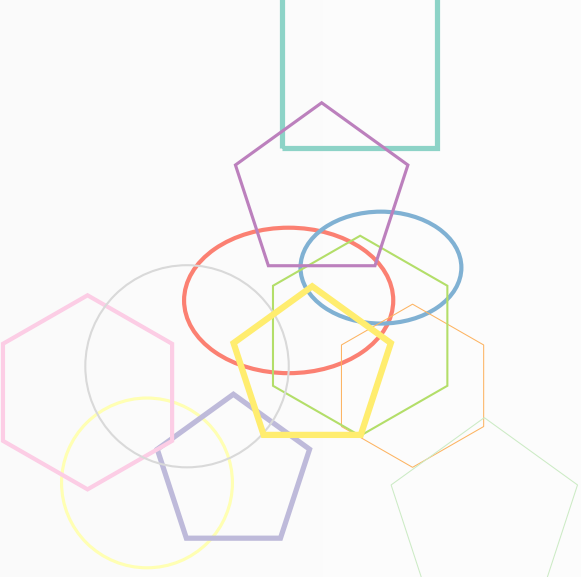[{"shape": "square", "thickness": 2.5, "radius": 0.67, "center": [0.618, 0.877]}, {"shape": "circle", "thickness": 1.5, "radius": 0.73, "center": [0.253, 0.163]}, {"shape": "pentagon", "thickness": 2.5, "radius": 0.69, "center": [0.402, 0.179]}, {"shape": "oval", "thickness": 2, "radius": 0.9, "center": [0.497, 0.479]}, {"shape": "oval", "thickness": 2, "radius": 0.69, "center": [0.655, 0.536]}, {"shape": "hexagon", "thickness": 0.5, "radius": 0.71, "center": [0.71, 0.331]}, {"shape": "hexagon", "thickness": 1, "radius": 0.87, "center": [0.62, 0.418]}, {"shape": "hexagon", "thickness": 2, "radius": 0.84, "center": [0.151, 0.32]}, {"shape": "circle", "thickness": 1, "radius": 0.88, "center": [0.322, 0.365]}, {"shape": "pentagon", "thickness": 1.5, "radius": 0.78, "center": [0.553, 0.665]}, {"shape": "pentagon", "thickness": 0.5, "radius": 0.84, "center": [0.833, 0.107]}, {"shape": "pentagon", "thickness": 3, "radius": 0.71, "center": [0.537, 0.361]}]